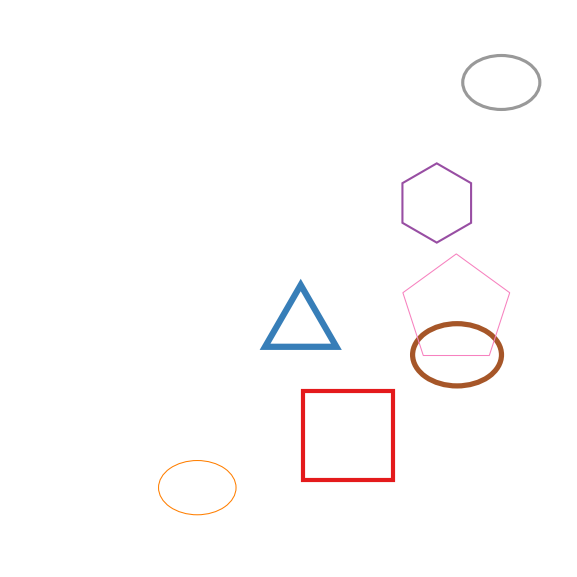[{"shape": "square", "thickness": 2, "radius": 0.39, "center": [0.603, 0.245]}, {"shape": "triangle", "thickness": 3, "radius": 0.36, "center": [0.521, 0.434]}, {"shape": "hexagon", "thickness": 1, "radius": 0.34, "center": [0.756, 0.648]}, {"shape": "oval", "thickness": 0.5, "radius": 0.34, "center": [0.342, 0.155]}, {"shape": "oval", "thickness": 2.5, "radius": 0.38, "center": [0.791, 0.385]}, {"shape": "pentagon", "thickness": 0.5, "radius": 0.49, "center": [0.79, 0.462]}, {"shape": "oval", "thickness": 1.5, "radius": 0.33, "center": [0.868, 0.856]}]